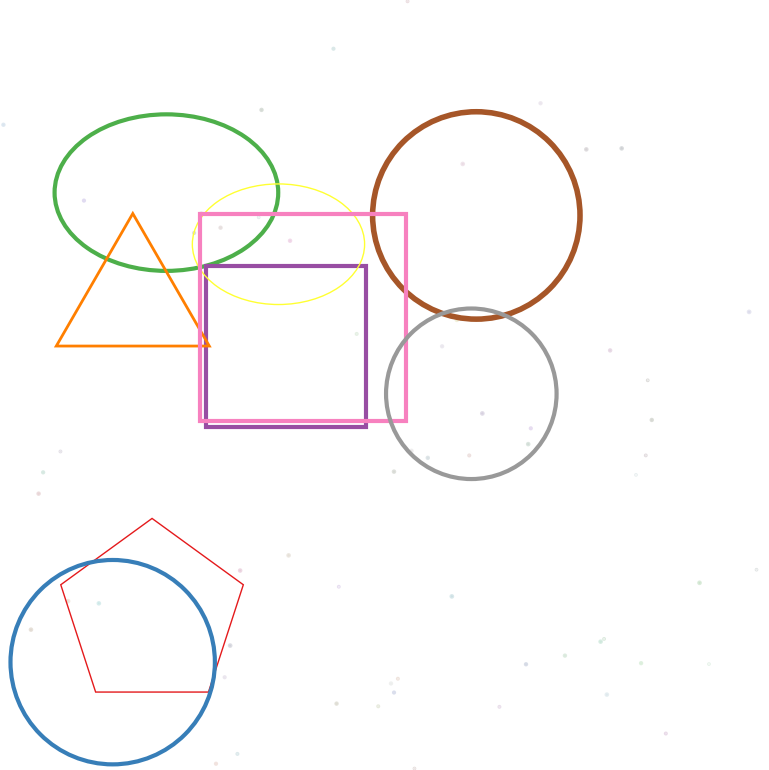[{"shape": "pentagon", "thickness": 0.5, "radius": 0.62, "center": [0.197, 0.202]}, {"shape": "circle", "thickness": 1.5, "radius": 0.66, "center": [0.146, 0.14]}, {"shape": "oval", "thickness": 1.5, "radius": 0.73, "center": [0.216, 0.75]}, {"shape": "square", "thickness": 1.5, "radius": 0.52, "center": [0.371, 0.55]}, {"shape": "triangle", "thickness": 1, "radius": 0.57, "center": [0.172, 0.608]}, {"shape": "oval", "thickness": 0.5, "radius": 0.56, "center": [0.362, 0.683]}, {"shape": "circle", "thickness": 2, "radius": 0.67, "center": [0.619, 0.72]}, {"shape": "square", "thickness": 1.5, "radius": 0.67, "center": [0.393, 0.588]}, {"shape": "circle", "thickness": 1.5, "radius": 0.55, "center": [0.612, 0.489]}]